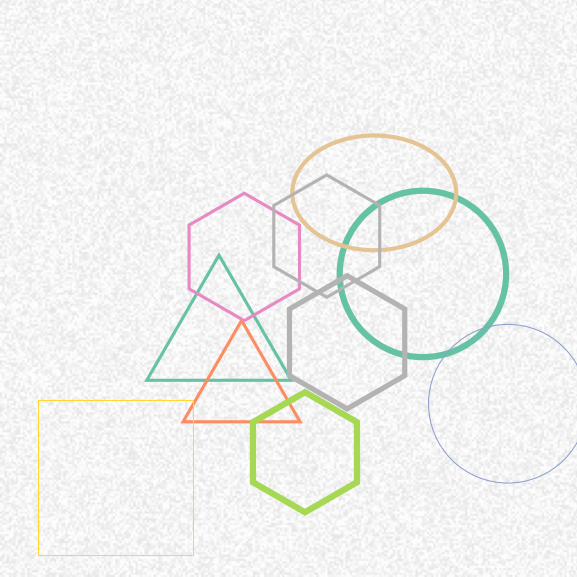[{"shape": "triangle", "thickness": 1.5, "radius": 0.72, "center": [0.379, 0.413]}, {"shape": "circle", "thickness": 3, "radius": 0.72, "center": [0.732, 0.525]}, {"shape": "triangle", "thickness": 1.5, "radius": 0.58, "center": [0.418, 0.327]}, {"shape": "circle", "thickness": 0.5, "radius": 0.69, "center": [0.879, 0.3]}, {"shape": "hexagon", "thickness": 1.5, "radius": 0.55, "center": [0.423, 0.554]}, {"shape": "hexagon", "thickness": 3, "radius": 0.52, "center": [0.528, 0.216]}, {"shape": "square", "thickness": 0.5, "radius": 0.67, "center": [0.201, 0.172]}, {"shape": "oval", "thickness": 2, "radius": 0.71, "center": [0.648, 0.665]}, {"shape": "hexagon", "thickness": 2.5, "radius": 0.58, "center": [0.601, 0.406]}, {"shape": "hexagon", "thickness": 1.5, "radius": 0.53, "center": [0.566, 0.59]}]